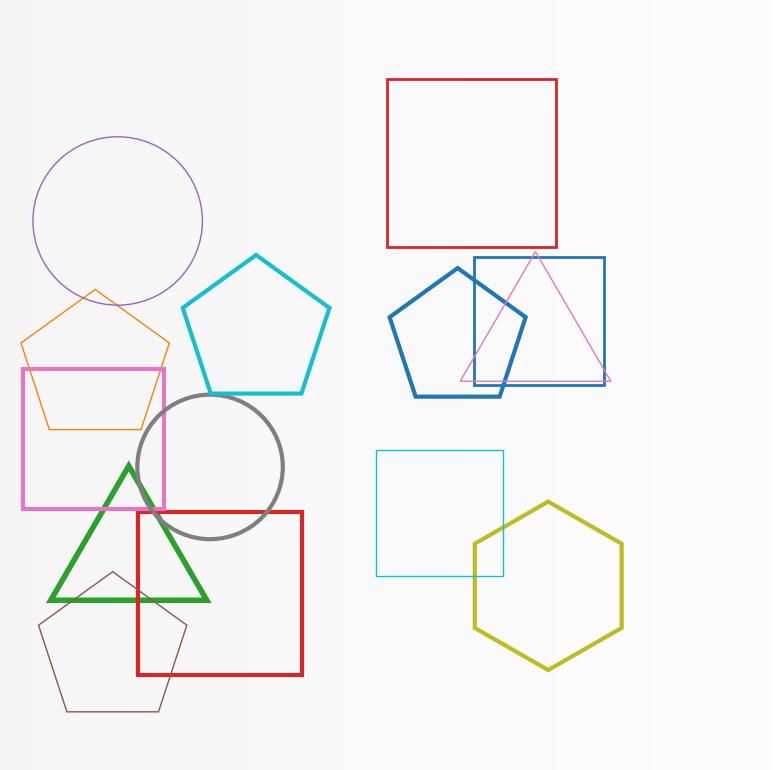[{"shape": "pentagon", "thickness": 1.5, "radius": 0.46, "center": [0.591, 0.56]}, {"shape": "square", "thickness": 1, "radius": 0.42, "center": [0.695, 0.583]}, {"shape": "pentagon", "thickness": 0.5, "radius": 0.5, "center": [0.123, 0.523]}, {"shape": "triangle", "thickness": 2, "radius": 0.58, "center": [0.166, 0.279]}, {"shape": "square", "thickness": 1.5, "radius": 0.53, "center": [0.284, 0.229]}, {"shape": "square", "thickness": 1, "radius": 0.55, "center": [0.608, 0.789]}, {"shape": "circle", "thickness": 0.5, "radius": 0.55, "center": [0.152, 0.713]}, {"shape": "pentagon", "thickness": 0.5, "radius": 0.5, "center": [0.145, 0.157]}, {"shape": "square", "thickness": 1.5, "radius": 0.45, "center": [0.121, 0.43]}, {"shape": "triangle", "thickness": 0.5, "radius": 0.56, "center": [0.691, 0.561]}, {"shape": "circle", "thickness": 1.5, "radius": 0.47, "center": [0.271, 0.394]}, {"shape": "hexagon", "thickness": 1.5, "radius": 0.55, "center": [0.707, 0.239]}, {"shape": "pentagon", "thickness": 1.5, "radius": 0.5, "center": [0.33, 0.569]}, {"shape": "square", "thickness": 0.5, "radius": 0.41, "center": [0.567, 0.334]}]